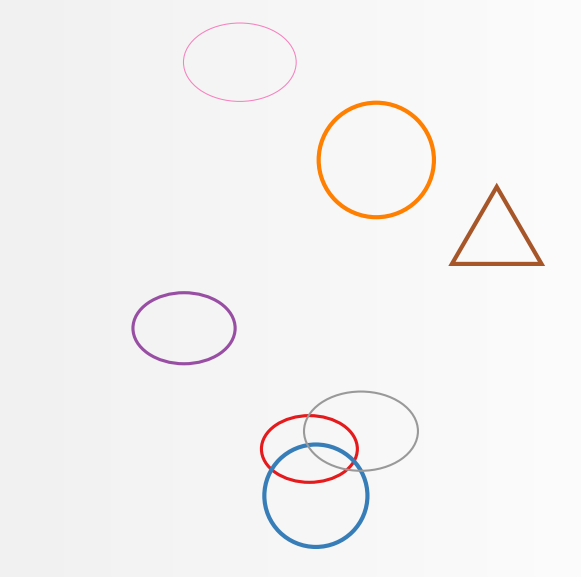[{"shape": "oval", "thickness": 1.5, "radius": 0.41, "center": [0.532, 0.222]}, {"shape": "circle", "thickness": 2, "radius": 0.44, "center": [0.543, 0.141]}, {"shape": "oval", "thickness": 1.5, "radius": 0.44, "center": [0.317, 0.431]}, {"shape": "circle", "thickness": 2, "radius": 0.5, "center": [0.647, 0.722]}, {"shape": "triangle", "thickness": 2, "radius": 0.44, "center": [0.855, 0.587]}, {"shape": "oval", "thickness": 0.5, "radius": 0.48, "center": [0.413, 0.891]}, {"shape": "oval", "thickness": 1, "radius": 0.49, "center": [0.621, 0.253]}]